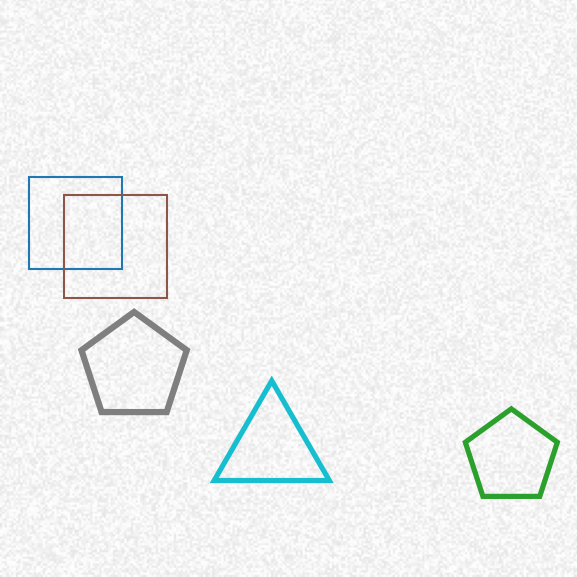[{"shape": "square", "thickness": 1, "radius": 0.4, "center": [0.131, 0.613]}, {"shape": "pentagon", "thickness": 2.5, "radius": 0.42, "center": [0.885, 0.207]}, {"shape": "square", "thickness": 1, "radius": 0.45, "center": [0.2, 0.572]}, {"shape": "pentagon", "thickness": 3, "radius": 0.48, "center": [0.232, 0.363]}, {"shape": "triangle", "thickness": 2.5, "radius": 0.58, "center": [0.471, 0.225]}]